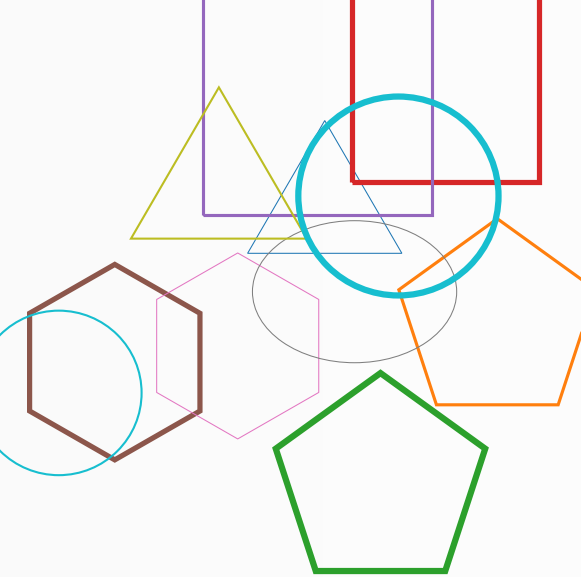[{"shape": "triangle", "thickness": 0.5, "radius": 0.77, "center": [0.559, 0.637]}, {"shape": "pentagon", "thickness": 1.5, "radius": 0.89, "center": [0.856, 0.442]}, {"shape": "pentagon", "thickness": 3, "radius": 0.95, "center": [0.655, 0.164]}, {"shape": "square", "thickness": 2.5, "radius": 0.8, "center": [0.767, 0.844]}, {"shape": "square", "thickness": 1.5, "radius": 0.98, "center": [0.546, 0.824]}, {"shape": "hexagon", "thickness": 2.5, "radius": 0.85, "center": [0.197, 0.372]}, {"shape": "hexagon", "thickness": 0.5, "radius": 0.8, "center": [0.409, 0.4]}, {"shape": "oval", "thickness": 0.5, "radius": 0.88, "center": [0.61, 0.494]}, {"shape": "triangle", "thickness": 1, "radius": 0.87, "center": [0.377, 0.673]}, {"shape": "circle", "thickness": 3, "radius": 0.86, "center": [0.685, 0.66]}, {"shape": "circle", "thickness": 1, "radius": 0.71, "center": [0.101, 0.319]}]